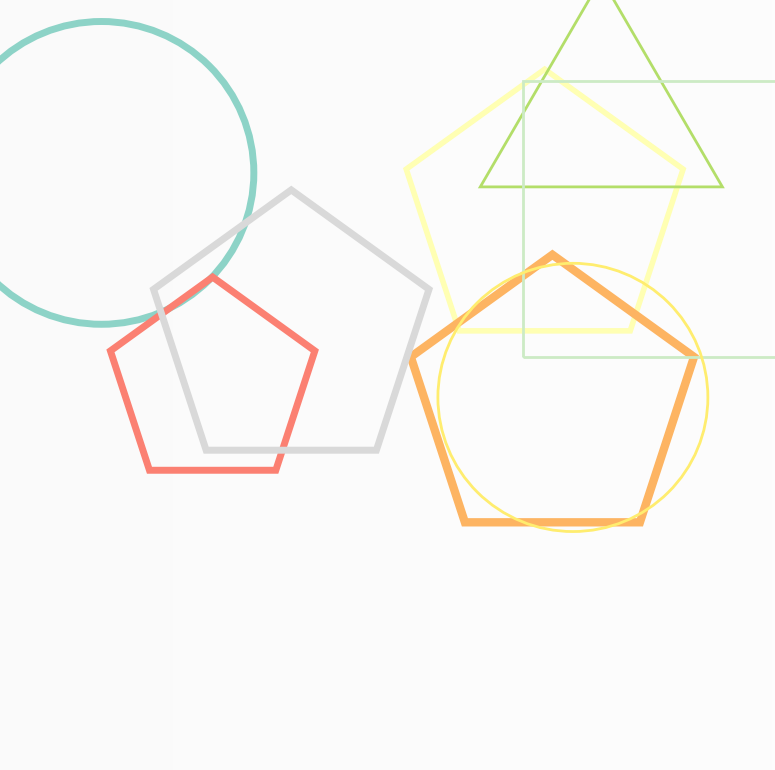[{"shape": "circle", "thickness": 2.5, "radius": 0.98, "center": [0.131, 0.775]}, {"shape": "pentagon", "thickness": 2, "radius": 0.94, "center": [0.703, 0.722]}, {"shape": "pentagon", "thickness": 2.5, "radius": 0.69, "center": [0.274, 0.501]}, {"shape": "pentagon", "thickness": 3, "radius": 0.96, "center": [0.713, 0.477]}, {"shape": "triangle", "thickness": 1, "radius": 0.9, "center": [0.776, 0.847]}, {"shape": "pentagon", "thickness": 2.5, "radius": 0.93, "center": [0.376, 0.566]}, {"shape": "square", "thickness": 1, "radius": 0.9, "center": [0.854, 0.716]}, {"shape": "circle", "thickness": 1, "radius": 0.87, "center": [0.739, 0.484]}]